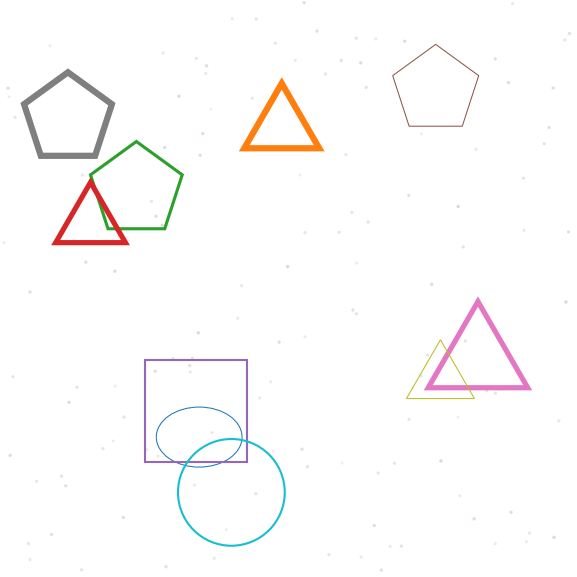[{"shape": "oval", "thickness": 0.5, "radius": 0.37, "center": [0.345, 0.242]}, {"shape": "triangle", "thickness": 3, "radius": 0.37, "center": [0.488, 0.78]}, {"shape": "pentagon", "thickness": 1.5, "radius": 0.42, "center": [0.236, 0.671]}, {"shape": "triangle", "thickness": 2.5, "radius": 0.35, "center": [0.157, 0.614]}, {"shape": "square", "thickness": 1, "radius": 0.44, "center": [0.34, 0.288]}, {"shape": "pentagon", "thickness": 0.5, "radius": 0.39, "center": [0.754, 0.844]}, {"shape": "triangle", "thickness": 2.5, "radius": 0.5, "center": [0.828, 0.377]}, {"shape": "pentagon", "thickness": 3, "radius": 0.4, "center": [0.118, 0.794]}, {"shape": "triangle", "thickness": 0.5, "radius": 0.34, "center": [0.763, 0.343]}, {"shape": "circle", "thickness": 1, "radius": 0.46, "center": [0.401, 0.147]}]